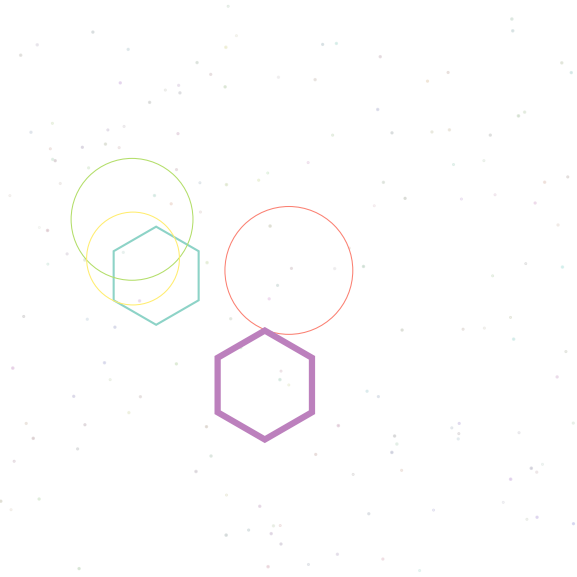[{"shape": "hexagon", "thickness": 1, "radius": 0.42, "center": [0.27, 0.522]}, {"shape": "circle", "thickness": 0.5, "radius": 0.55, "center": [0.5, 0.531]}, {"shape": "circle", "thickness": 0.5, "radius": 0.53, "center": [0.229, 0.619]}, {"shape": "hexagon", "thickness": 3, "radius": 0.47, "center": [0.459, 0.332]}, {"shape": "circle", "thickness": 0.5, "radius": 0.4, "center": [0.23, 0.551]}]